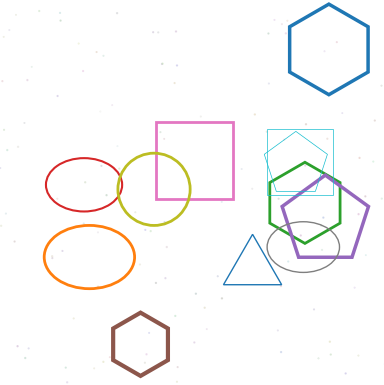[{"shape": "hexagon", "thickness": 2.5, "radius": 0.59, "center": [0.854, 0.872]}, {"shape": "triangle", "thickness": 1, "radius": 0.44, "center": [0.656, 0.304]}, {"shape": "oval", "thickness": 2, "radius": 0.59, "center": [0.232, 0.332]}, {"shape": "hexagon", "thickness": 2, "radius": 0.53, "center": [0.792, 0.473]}, {"shape": "oval", "thickness": 1.5, "radius": 0.49, "center": [0.218, 0.52]}, {"shape": "pentagon", "thickness": 2.5, "radius": 0.59, "center": [0.845, 0.427]}, {"shape": "hexagon", "thickness": 3, "radius": 0.41, "center": [0.365, 0.106]}, {"shape": "square", "thickness": 2, "radius": 0.5, "center": [0.506, 0.582]}, {"shape": "oval", "thickness": 1, "radius": 0.47, "center": [0.788, 0.358]}, {"shape": "circle", "thickness": 2, "radius": 0.47, "center": [0.4, 0.508]}, {"shape": "pentagon", "thickness": 0.5, "radius": 0.43, "center": [0.768, 0.573]}, {"shape": "square", "thickness": 0.5, "radius": 0.43, "center": [0.78, 0.579]}]